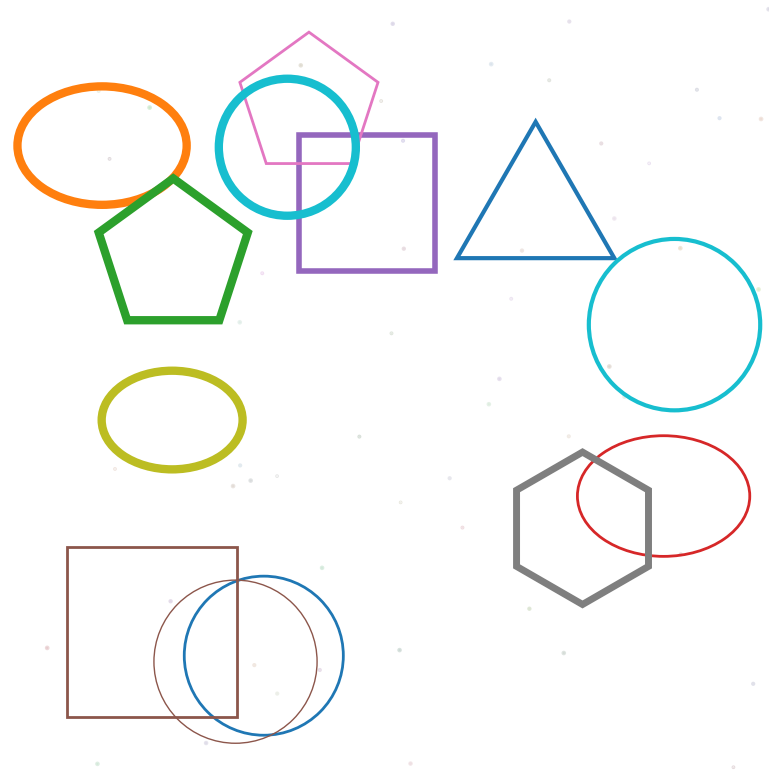[{"shape": "triangle", "thickness": 1.5, "radius": 0.59, "center": [0.696, 0.724]}, {"shape": "circle", "thickness": 1, "radius": 0.52, "center": [0.343, 0.148]}, {"shape": "oval", "thickness": 3, "radius": 0.55, "center": [0.133, 0.811]}, {"shape": "pentagon", "thickness": 3, "radius": 0.51, "center": [0.225, 0.666]}, {"shape": "oval", "thickness": 1, "radius": 0.56, "center": [0.862, 0.356]}, {"shape": "square", "thickness": 2, "radius": 0.44, "center": [0.476, 0.736]}, {"shape": "square", "thickness": 1, "radius": 0.55, "center": [0.197, 0.179]}, {"shape": "circle", "thickness": 0.5, "radius": 0.53, "center": [0.306, 0.141]}, {"shape": "pentagon", "thickness": 1, "radius": 0.47, "center": [0.401, 0.864]}, {"shape": "hexagon", "thickness": 2.5, "radius": 0.49, "center": [0.757, 0.314]}, {"shape": "oval", "thickness": 3, "radius": 0.46, "center": [0.224, 0.454]}, {"shape": "circle", "thickness": 1.5, "radius": 0.56, "center": [0.876, 0.578]}, {"shape": "circle", "thickness": 3, "radius": 0.44, "center": [0.373, 0.809]}]